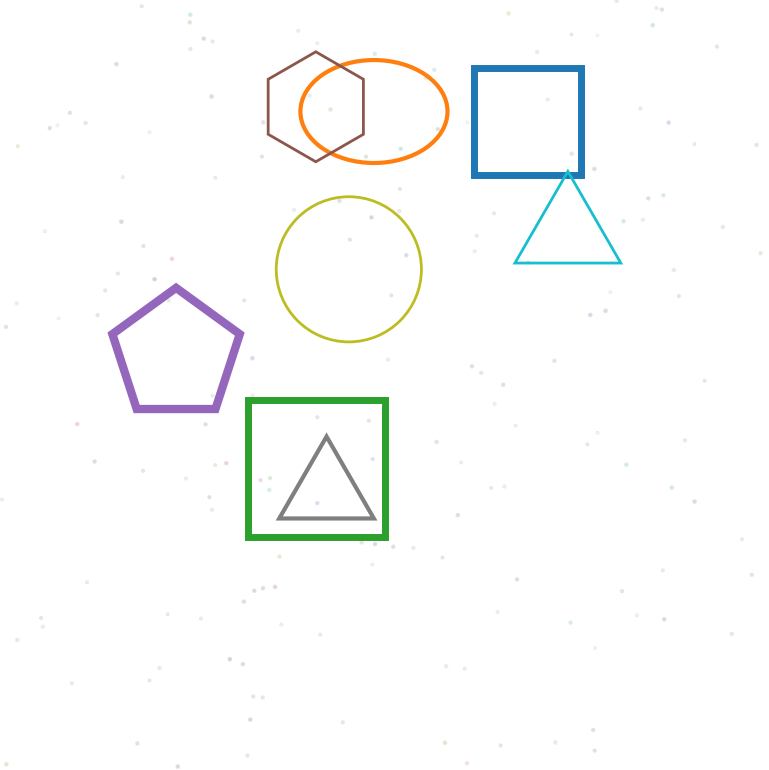[{"shape": "square", "thickness": 2.5, "radius": 0.35, "center": [0.685, 0.842]}, {"shape": "oval", "thickness": 1.5, "radius": 0.48, "center": [0.486, 0.855]}, {"shape": "square", "thickness": 2.5, "radius": 0.45, "center": [0.411, 0.392]}, {"shape": "pentagon", "thickness": 3, "radius": 0.43, "center": [0.229, 0.539]}, {"shape": "hexagon", "thickness": 1, "radius": 0.36, "center": [0.41, 0.861]}, {"shape": "triangle", "thickness": 1.5, "radius": 0.35, "center": [0.424, 0.362]}, {"shape": "circle", "thickness": 1, "radius": 0.47, "center": [0.453, 0.65]}, {"shape": "triangle", "thickness": 1, "radius": 0.4, "center": [0.738, 0.698]}]